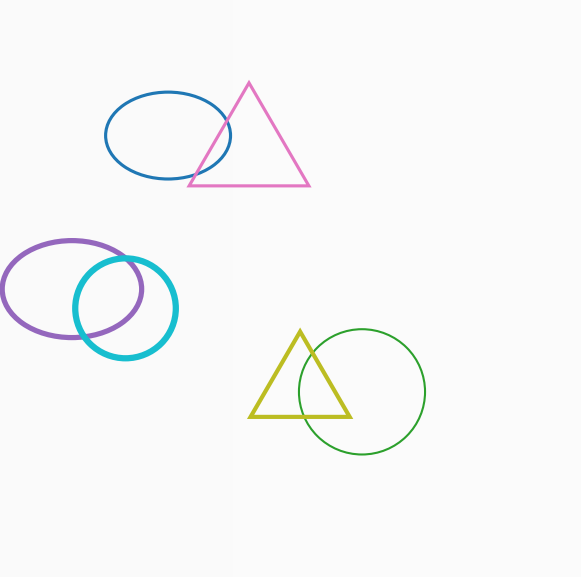[{"shape": "oval", "thickness": 1.5, "radius": 0.54, "center": [0.289, 0.764]}, {"shape": "circle", "thickness": 1, "radius": 0.54, "center": [0.623, 0.321]}, {"shape": "oval", "thickness": 2.5, "radius": 0.6, "center": [0.124, 0.499]}, {"shape": "triangle", "thickness": 1.5, "radius": 0.59, "center": [0.428, 0.737]}, {"shape": "triangle", "thickness": 2, "radius": 0.49, "center": [0.516, 0.326]}, {"shape": "circle", "thickness": 3, "radius": 0.43, "center": [0.216, 0.465]}]